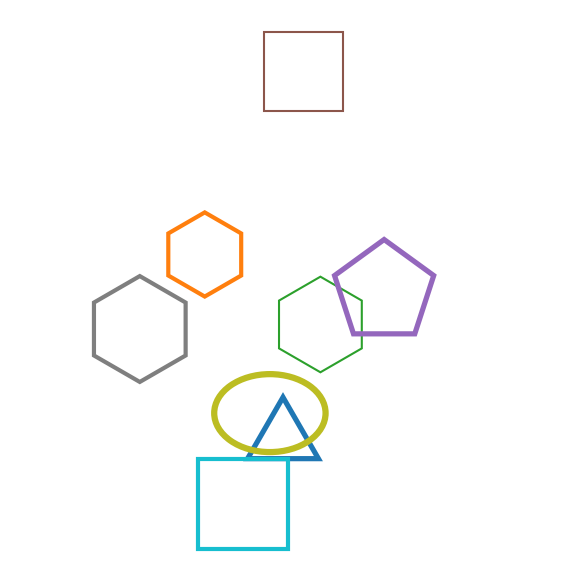[{"shape": "triangle", "thickness": 2.5, "radius": 0.35, "center": [0.49, 0.24]}, {"shape": "hexagon", "thickness": 2, "radius": 0.36, "center": [0.355, 0.558]}, {"shape": "hexagon", "thickness": 1, "radius": 0.41, "center": [0.555, 0.437]}, {"shape": "pentagon", "thickness": 2.5, "radius": 0.45, "center": [0.665, 0.494]}, {"shape": "square", "thickness": 1, "radius": 0.34, "center": [0.525, 0.876]}, {"shape": "hexagon", "thickness": 2, "radius": 0.46, "center": [0.242, 0.429]}, {"shape": "oval", "thickness": 3, "radius": 0.48, "center": [0.467, 0.284]}, {"shape": "square", "thickness": 2, "radius": 0.39, "center": [0.421, 0.126]}]